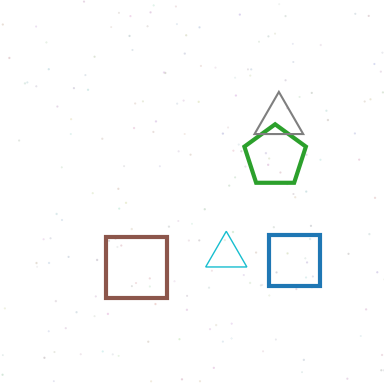[{"shape": "square", "thickness": 3, "radius": 0.33, "center": [0.765, 0.323]}, {"shape": "pentagon", "thickness": 3, "radius": 0.42, "center": [0.715, 0.593]}, {"shape": "square", "thickness": 3, "radius": 0.4, "center": [0.354, 0.305]}, {"shape": "triangle", "thickness": 1.5, "radius": 0.36, "center": [0.724, 0.688]}, {"shape": "triangle", "thickness": 1, "radius": 0.31, "center": [0.588, 0.337]}]